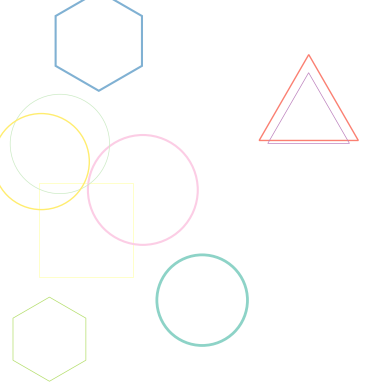[{"shape": "circle", "thickness": 2, "radius": 0.59, "center": [0.525, 0.22]}, {"shape": "square", "thickness": 0.5, "radius": 0.61, "center": [0.223, 0.402]}, {"shape": "triangle", "thickness": 1, "radius": 0.74, "center": [0.802, 0.709]}, {"shape": "hexagon", "thickness": 1.5, "radius": 0.65, "center": [0.257, 0.894]}, {"shape": "hexagon", "thickness": 0.5, "radius": 0.55, "center": [0.128, 0.119]}, {"shape": "circle", "thickness": 1.5, "radius": 0.71, "center": [0.371, 0.507]}, {"shape": "triangle", "thickness": 0.5, "radius": 0.61, "center": [0.802, 0.689]}, {"shape": "circle", "thickness": 0.5, "radius": 0.65, "center": [0.156, 0.626]}, {"shape": "circle", "thickness": 1, "radius": 0.62, "center": [0.107, 0.58]}]